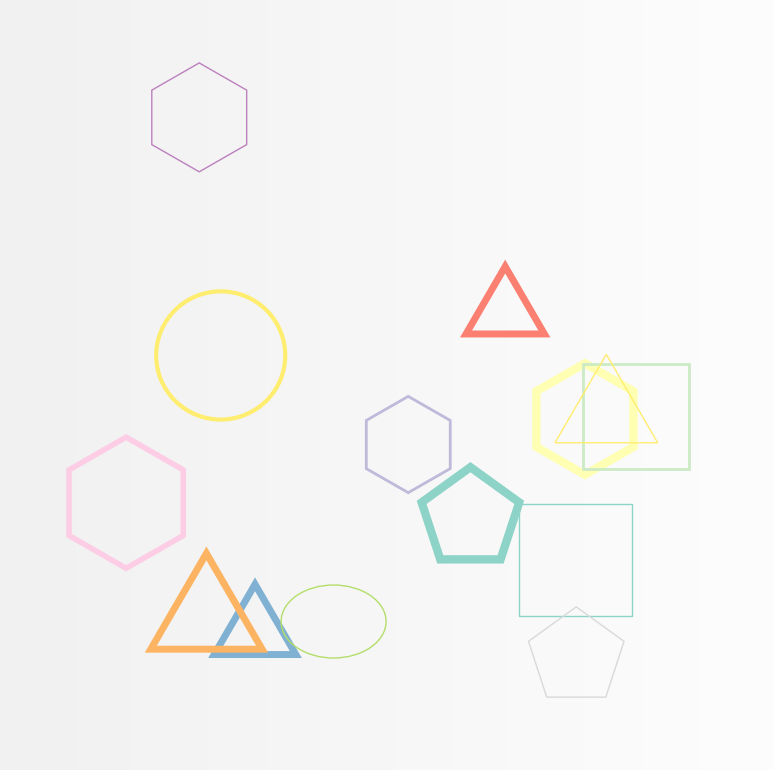[{"shape": "square", "thickness": 0.5, "radius": 0.36, "center": [0.742, 0.273]}, {"shape": "pentagon", "thickness": 3, "radius": 0.33, "center": [0.607, 0.327]}, {"shape": "hexagon", "thickness": 3, "radius": 0.36, "center": [0.755, 0.456]}, {"shape": "hexagon", "thickness": 1, "radius": 0.31, "center": [0.527, 0.423]}, {"shape": "triangle", "thickness": 2.5, "radius": 0.29, "center": [0.652, 0.595]}, {"shape": "triangle", "thickness": 2.5, "radius": 0.3, "center": [0.329, 0.18]}, {"shape": "triangle", "thickness": 2.5, "radius": 0.41, "center": [0.266, 0.198]}, {"shape": "oval", "thickness": 0.5, "radius": 0.34, "center": [0.43, 0.193]}, {"shape": "hexagon", "thickness": 2, "radius": 0.43, "center": [0.163, 0.347]}, {"shape": "pentagon", "thickness": 0.5, "radius": 0.32, "center": [0.744, 0.147]}, {"shape": "hexagon", "thickness": 0.5, "radius": 0.35, "center": [0.257, 0.848]}, {"shape": "square", "thickness": 1, "radius": 0.34, "center": [0.82, 0.459]}, {"shape": "triangle", "thickness": 0.5, "radius": 0.38, "center": [0.782, 0.463]}, {"shape": "circle", "thickness": 1.5, "radius": 0.42, "center": [0.285, 0.538]}]